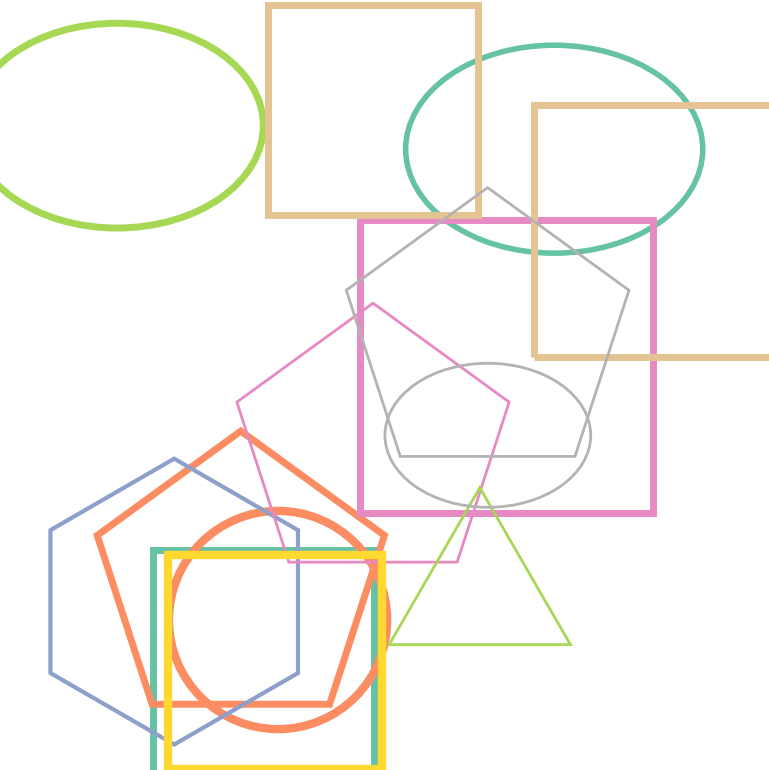[{"shape": "square", "thickness": 2.5, "radius": 0.72, "center": [0.342, 0.142]}, {"shape": "oval", "thickness": 2, "radius": 0.96, "center": [0.72, 0.806]}, {"shape": "circle", "thickness": 3, "radius": 0.71, "center": [0.361, 0.195]}, {"shape": "pentagon", "thickness": 2.5, "radius": 0.98, "center": [0.313, 0.244]}, {"shape": "hexagon", "thickness": 1.5, "radius": 0.93, "center": [0.226, 0.219]}, {"shape": "square", "thickness": 2.5, "radius": 0.95, "center": [0.658, 0.524]}, {"shape": "pentagon", "thickness": 1, "radius": 0.93, "center": [0.484, 0.42]}, {"shape": "oval", "thickness": 2.5, "radius": 0.95, "center": [0.152, 0.837]}, {"shape": "triangle", "thickness": 1, "radius": 0.68, "center": [0.623, 0.231]}, {"shape": "square", "thickness": 3, "radius": 0.7, "center": [0.357, 0.141]}, {"shape": "square", "thickness": 2.5, "radius": 0.82, "center": [0.857, 0.7]}, {"shape": "square", "thickness": 2.5, "radius": 0.68, "center": [0.484, 0.857]}, {"shape": "pentagon", "thickness": 1, "radius": 0.97, "center": [0.633, 0.563]}, {"shape": "oval", "thickness": 1, "radius": 0.67, "center": [0.634, 0.435]}]